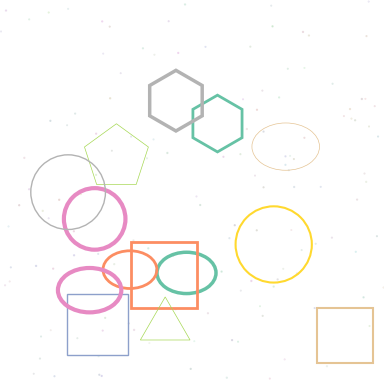[{"shape": "oval", "thickness": 2.5, "radius": 0.38, "center": [0.484, 0.291]}, {"shape": "hexagon", "thickness": 2, "radius": 0.37, "center": [0.565, 0.679]}, {"shape": "square", "thickness": 2, "radius": 0.43, "center": [0.426, 0.286]}, {"shape": "oval", "thickness": 2, "radius": 0.35, "center": [0.337, 0.3]}, {"shape": "square", "thickness": 1, "radius": 0.39, "center": [0.253, 0.158]}, {"shape": "circle", "thickness": 3, "radius": 0.4, "center": [0.246, 0.431]}, {"shape": "oval", "thickness": 3, "radius": 0.41, "center": [0.233, 0.246]}, {"shape": "pentagon", "thickness": 0.5, "radius": 0.44, "center": [0.302, 0.591]}, {"shape": "triangle", "thickness": 0.5, "radius": 0.37, "center": [0.429, 0.154]}, {"shape": "circle", "thickness": 1.5, "radius": 0.5, "center": [0.711, 0.365]}, {"shape": "oval", "thickness": 0.5, "radius": 0.44, "center": [0.742, 0.619]}, {"shape": "square", "thickness": 1.5, "radius": 0.36, "center": [0.896, 0.129]}, {"shape": "hexagon", "thickness": 2.5, "radius": 0.39, "center": [0.457, 0.739]}, {"shape": "circle", "thickness": 1, "radius": 0.48, "center": [0.177, 0.501]}]